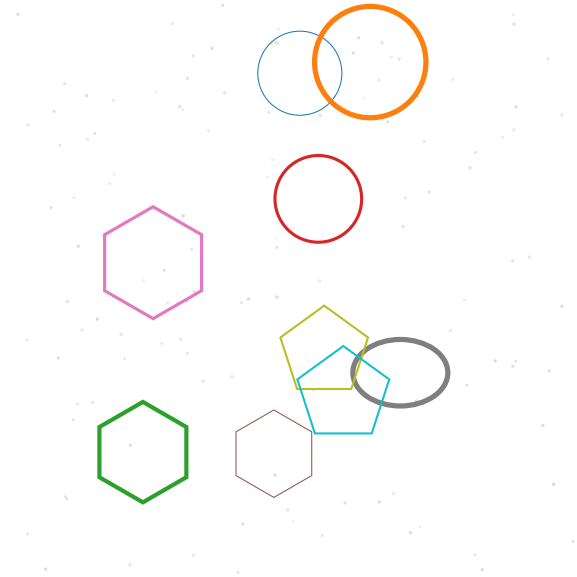[{"shape": "circle", "thickness": 0.5, "radius": 0.36, "center": [0.519, 0.872]}, {"shape": "circle", "thickness": 2.5, "radius": 0.48, "center": [0.641, 0.892]}, {"shape": "hexagon", "thickness": 2, "radius": 0.43, "center": [0.247, 0.216]}, {"shape": "circle", "thickness": 1.5, "radius": 0.38, "center": [0.551, 0.655]}, {"shape": "hexagon", "thickness": 0.5, "radius": 0.38, "center": [0.474, 0.213]}, {"shape": "hexagon", "thickness": 1.5, "radius": 0.48, "center": [0.265, 0.544]}, {"shape": "oval", "thickness": 2.5, "radius": 0.41, "center": [0.693, 0.354]}, {"shape": "pentagon", "thickness": 1, "radius": 0.4, "center": [0.561, 0.39]}, {"shape": "pentagon", "thickness": 1, "radius": 0.42, "center": [0.594, 0.316]}]